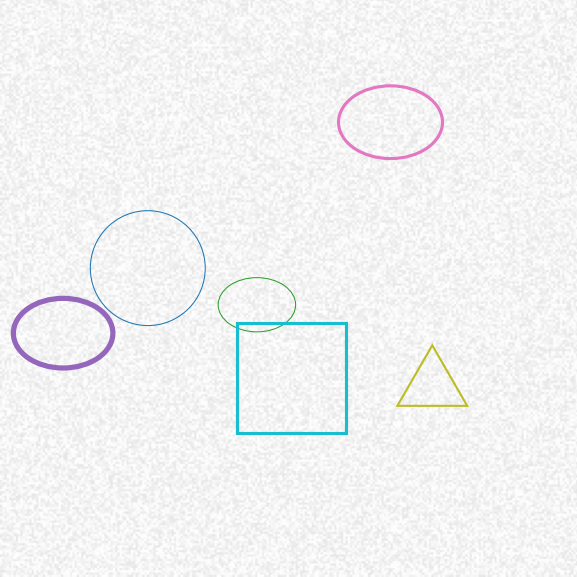[{"shape": "circle", "thickness": 0.5, "radius": 0.5, "center": [0.256, 0.535]}, {"shape": "oval", "thickness": 0.5, "radius": 0.34, "center": [0.445, 0.471]}, {"shape": "oval", "thickness": 2.5, "radius": 0.43, "center": [0.109, 0.422]}, {"shape": "oval", "thickness": 1.5, "radius": 0.45, "center": [0.676, 0.788]}, {"shape": "triangle", "thickness": 1, "radius": 0.35, "center": [0.749, 0.331]}, {"shape": "square", "thickness": 1.5, "radius": 0.48, "center": [0.505, 0.344]}]